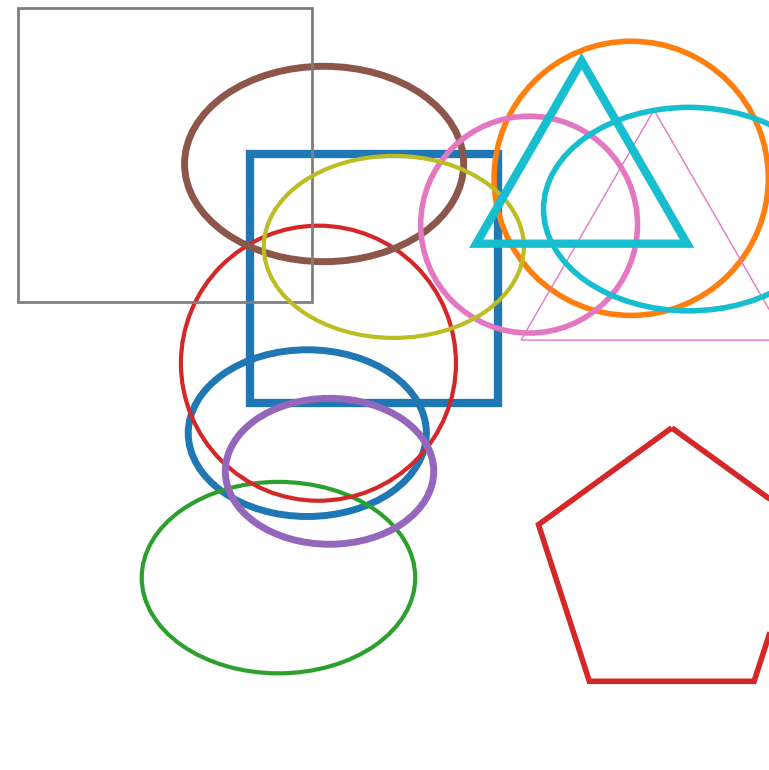[{"shape": "square", "thickness": 3, "radius": 0.81, "center": [0.486, 0.639]}, {"shape": "oval", "thickness": 2.5, "radius": 0.77, "center": [0.399, 0.437]}, {"shape": "circle", "thickness": 2, "radius": 0.89, "center": [0.82, 0.768]}, {"shape": "oval", "thickness": 1.5, "radius": 0.89, "center": [0.362, 0.25]}, {"shape": "circle", "thickness": 1.5, "radius": 0.89, "center": [0.414, 0.528]}, {"shape": "pentagon", "thickness": 2, "radius": 0.91, "center": [0.872, 0.262]}, {"shape": "oval", "thickness": 2.5, "radius": 0.68, "center": [0.428, 0.388]}, {"shape": "oval", "thickness": 2.5, "radius": 0.91, "center": [0.421, 0.787]}, {"shape": "triangle", "thickness": 0.5, "radius": 1.0, "center": [0.849, 0.658]}, {"shape": "circle", "thickness": 2, "radius": 0.7, "center": [0.687, 0.708]}, {"shape": "square", "thickness": 1, "radius": 0.95, "center": [0.214, 0.798]}, {"shape": "oval", "thickness": 1.5, "radius": 0.84, "center": [0.511, 0.679]}, {"shape": "triangle", "thickness": 3, "radius": 0.79, "center": [0.755, 0.763]}, {"shape": "oval", "thickness": 2, "radius": 0.94, "center": [0.895, 0.728]}]